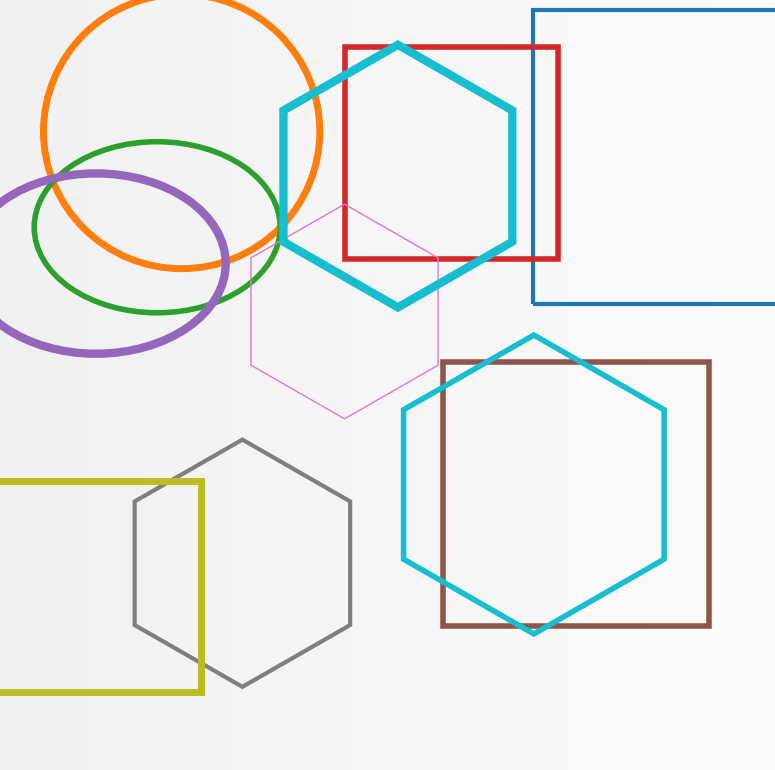[{"shape": "square", "thickness": 1.5, "radius": 0.95, "center": [0.879, 0.796]}, {"shape": "circle", "thickness": 2.5, "radius": 0.89, "center": [0.234, 0.829]}, {"shape": "oval", "thickness": 2, "radius": 0.79, "center": [0.203, 0.705]}, {"shape": "square", "thickness": 2, "radius": 0.69, "center": [0.583, 0.801]}, {"shape": "oval", "thickness": 3, "radius": 0.84, "center": [0.124, 0.658]}, {"shape": "square", "thickness": 2, "radius": 0.86, "center": [0.743, 0.358]}, {"shape": "hexagon", "thickness": 0.5, "radius": 0.7, "center": [0.445, 0.595]}, {"shape": "hexagon", "thickness": 1.5, "radius": 0.8, "center": [0.313, 0.269]}, {"shape": "square", "thickness": 2.5, "radius": 0.69, "center": [0.122, 0.238]}, {"shape": "hexagon", "thickness": 3, "radius": 0.85, "center": [0.513, 0.771]}, {"shape": "hexagon", "thickness": 2, "radius": 0.97, "center": [0.689, 0.371]}]